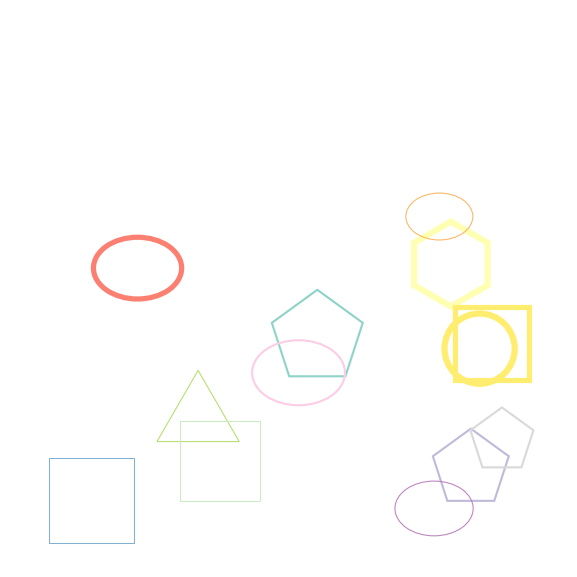[{"shape": "pentagon", "thickness": 1, "radius": 0.41, "center": [0.549, 0.415]}, {"shape": "hexagon", "thickness": 3, "radius": 0.37, "center": [0.781, 0.542]}, {"shape": "pentagon", "thickness": 1, "radius": 0.35, "center": [0.815, 0.188]}, {"shape": "oval", "thickness": 2.5, "radius": 0.38, "center": [0.238, 0.535]}, {"shape": "square", "thickness": 0.5, "radius": 0.37, "center": [0.158, 0.132]}, {"shape": "oval", "thickness": 0.5, "radius": 0.29, "center": [0.761, 0.624]}, {"shape": "triangle", "thickness": 0.5, "radius": 0.41, "center": [0.343, 0.276]}, {"shape": "oval", "thickness": 1, "radius": 0.4, "center": [0.517, 0.354]}, {"shape": "pentagon", "thickness": 1, "radius": 0.29, "center": [0.869, 0.236]}, {"shape": "oval", "thickness": 0.5, "radius": 0.34, "center": [0.752, 0.119]}, {"shape": "square", "thickness": 0.5, "radius": 0.35, "center": [0.381, 0.201]}, {"shape": "circle", "thickness": 3, "radius": 0.3, "center": [0.83, 0.395]}, {"shape": "square", "thickness": 2.5, "radius": 0.32, "center": [0.852, 0.404]}]